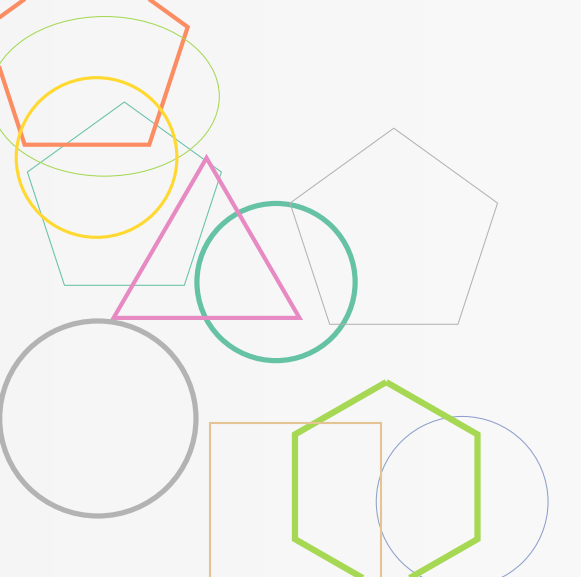[{"shape": "circle", "thickness": 2.5, "radius": 0.68, "center": [0.475, 0.511]}, {"shape": "pentagon", "thickness": 0.5, "radius": 0.88, "center": [0.214, 0.647]}, {"shape": "pentagon", "thickness": 2, "radius": 0.91, "center": [0.15, 0.896]}, {"shape": "circle", "thickness": 0.5, "radius": 0.74, "center": [0.795, 0.13]}, {"shape": "triangle", "thickness": 2, "radius": 0.92, "center": [0.355, 0.541]}, {"shape": "hexagon", "thickness": 3, "radius": 0.91, "center": [0.664, 0.156]}, {"shape": "oval", "thickness": 0.5, "radius": 0.99, "center": [0.18, 0.832]}, {"shape": "circle", "thickness": 1.5, "radius": 0.69, "center": [0.166, 0.726]}, {"shape": "square", "thickness": 1, "radius": 0.74, "center": [0.508, 0.119]}, {"shape": "pentagon", "thickness": 0.5, "radius": 0.94, "center": [0.678, 0.589]}, {"shape": "circle", "thickness": 2.5, "radius": 0.84, "center": [0.168, 0.274]}]